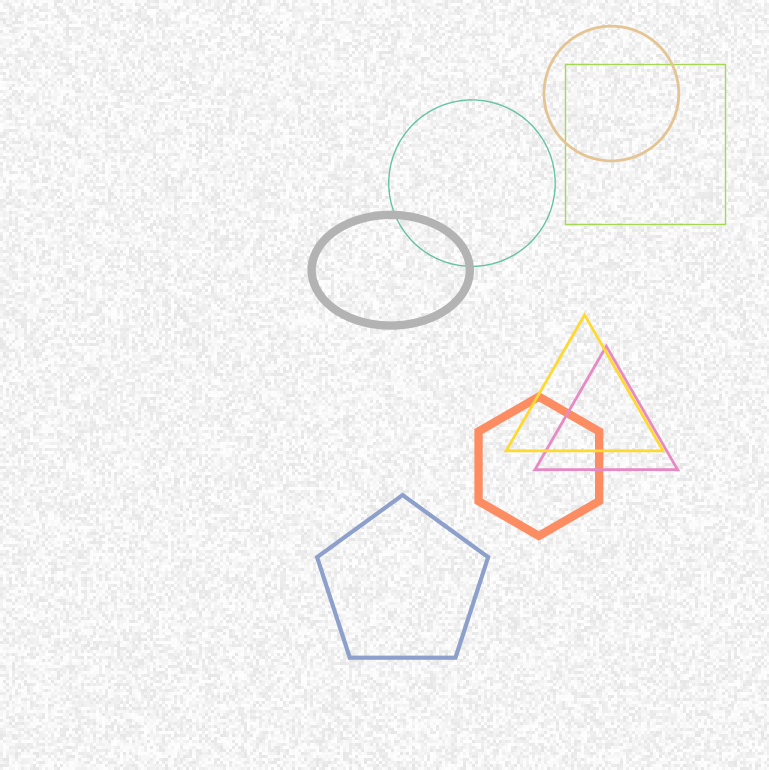[{"shape": "circle", "thickness": 0.5, "radius": 0.54, "center": [0.613, 0.762]}, {"shape": "hexagon", "thickness": 3, "radius": 0.45, "center": [0.7, 0.394]}, {"shape": "pentagon", "thickness": 1.5, "radius": 0.58, "center": [0.523, 0.24]}, {"shape": "triangle", "thickness": 1, "radius": 0.53, "center": [0.787, 0.444]}, {"shape": "square", "thickness": 0.5, "radius": 0.52, "center": [0.838, 0.813]}, {"shape": "triangle", "thickness": 1, "radius": 0.59, "center": [0.759, 0.473]}, {"shape": "circle", "thickness": 1, "radius": 0.44, "center": [0.794, 0.879]}, {"shape": "oval", "thickness": 3, "radius": 0.51, "center": [0.507, 0.649]}]